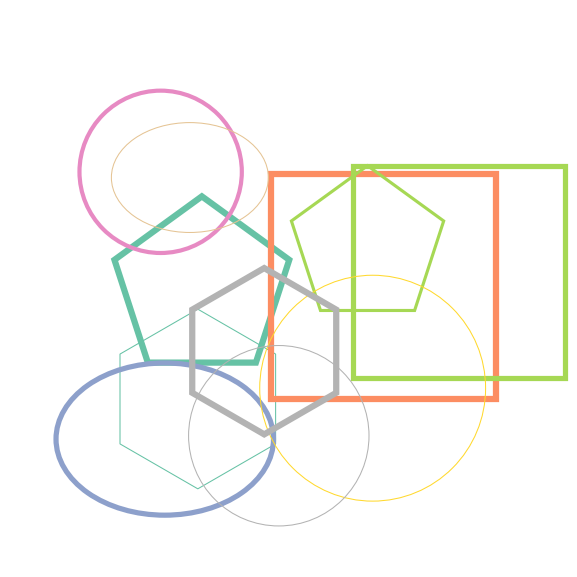[{"shape": "pentagon", "thickness": 3, "radius": 0.8, "center": [0.35, 0.5]}, {"shape": "hexagon", "thickness": 0.5, "radius": 0.78, "center": [0.343, 0.308]}, {"shape": "square", "thickness": 3, "radius": 0.97, "center": [0.664, 0.504]}, {"shape": "oval", "thickness": 2.5, "radius": 0.94, "center": [0.285, 0.239]}, {"shape": "circle", "thickness": 2, "radius": 0.7, "center": [0.278, 0.702]}, {"shape": "pentagon", "thickness": 1.5, "radius": 0.69, "center": [0.636, 0.574]}, {"shape": "square", "thickness": 2.5, "radius": 0.92, "center": [0.795, 0.528]}, {"shape": "circle", "thickness": 0.5, "radius": 0.98, "center": [0.645, 0.327]}, {"shape": "oval", "thickness": 0.5, "radius": 0.68, "center": [0.329, 0.692]}, {"shape": "circle", "thickness": 0.5, "radius": 0.78, "center": [0.483, 0.245]}, {"shape": "hexagon", "thickness": 3, "radius": 0.72, "center": [0.458, 0.391]}]